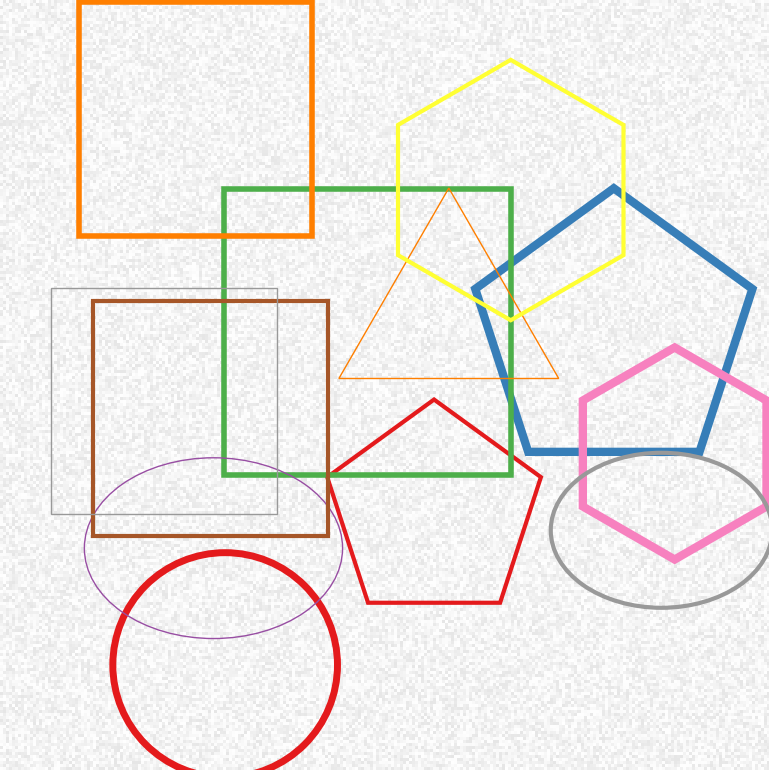[{"shape": "pentagon", "thickness": 1.5, "radius": 0.73, "center": [0.564, 0.335]}, {"shape": "circle", "thickness": 2.5, "radius": 0.73, "center": [0.292, 0.136]}, {"shape": "pentagon", "thickness": 3, "radius": 0.95, "center": [0.797, 0.566]}, {"shape": "square", "thickness": 2, "radius": 0.93, "center": [0.478, 0.569]}, {"shape": "oval", "thickness": 0.5, "radius": 0.84, "center": [0.277, 0.288]}, {"shape": "square", "thickness": 2, "radius": 0.76, "center": [0.254, 0.846]}, {"shape": "triangle", "thickness": 0.5, "radius": 0.82, "center": [0.583, 0.591]}, {"shape": "hexagon", "thickness": 1.5, "radius": 0.85, "center": [0.663, 0.753]}, {"shape": "square", "thickness": 1.5, "radius": 0.76, "center": [0.274, 0.457]}, {"shape": "hexagon", "thickness": 3, "radius": 0.69, "center": [0.876, 0.411]}, {"shape": "oval", "thickness": 1.5, "radius": 0.72, "center": [0.859, 0.311]}, {"shape": "square", "thickness": 0.5, "radius": 0.73, "center": [0.213, 0.479]}]